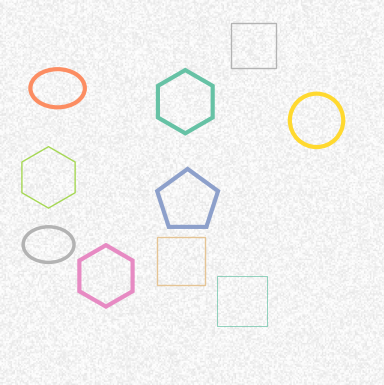[{"shape": "square", "thickness": 0.5, "radius": 0.32, "center": [0.628, 0.217]}, {"shape": "hexagon", "thickness": 3, "radius": 0.41, "center": [0.481, 0.736]}, {"shape": "oval", "thickness": 3, "radius": 0.35, "center": [0.15, 0.771]}, {"shape": "pentagon", "thickness": 3, "radius": 0.42, "center": [0.487, 0.478]}, {"shape": "hexagon", "thickness": 3, "radius": 0.4, "center": [0.275, 0.283]}, {"shape": "hexagon", "thickness": 1, "radius": 0.4, "center": [0.126, 0.539]}, {"shape": "circle", "thickness": 3, "radius": 0.35, "center": [0.822, 0.687]}, {"shape": "square", "thickness": 1, "radius": 0.31, "center": [0.47, 0.321]}, {"shape": "oval", "thickness": 2.5, "radius": 0.33, "center": [0.126, 0.365]}, {"shape": "square", "thickness": 1, "radius": 0.29, "center": [0.658, 0.882]}]